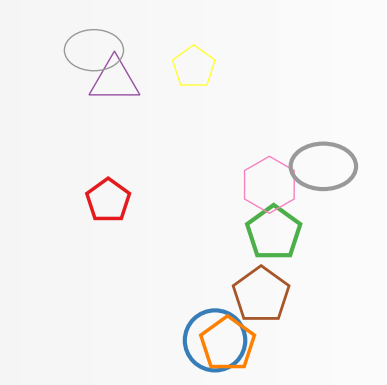[{"shape": "pentagon", "thickness": 2.5, "radius": 0.29, "center": [0.279, 0.479]}, {"shape": "circle", "thickness": 3, "radius": 0.39, "center": [0.555, 0.116]}, {"shape": "pentagon", "thickness": 3, "radius": 0.36, "center": [0.706, 0.396]}, {"shape": "triangle", "thickness": 1, "radius": 0.38, "center": [0.295, 0.792]}, {"shape": "pentagon", "thickness": 2.5, "radius": 0.36, "center": [0.587, 0.107]}, {"shape": "pentagon", "thickness": 1, "radius": 0.29, "center": [0.5, 0.826]}, {"shape": "pentagon", "thickness": 2, "radius": 0.38, "center": [0.674, 0.234]}, {"shape": "hexagon", "thickness": 1, "radius": 0.37, "center": [0.695, 0.52]}, {"shape": "oval", "thickness": 1, "radius": 0.38, "center": [0.242, 0.87]}, {"shape": "oval", "thickness": 3, "radius": 0.42, "center": [0.835, 0.568]}]